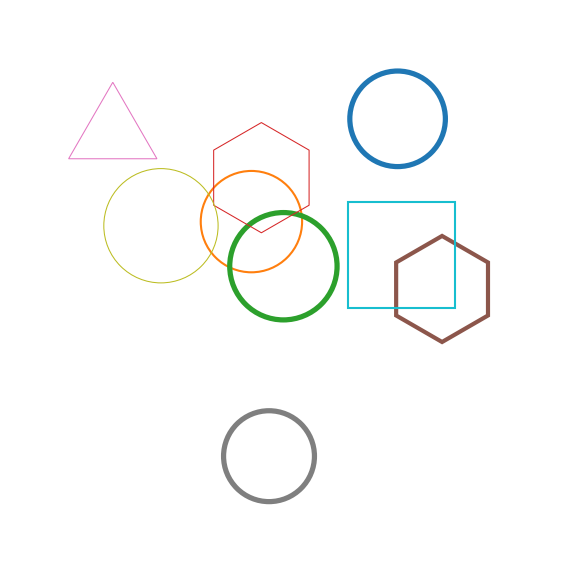[{"shape": "circle", "thickness": 2.5, "radius": 0.41, "center": [0.688, 0.793]}, {"shape": "circle", "thickness": 1, "radius": 0.44, "center": [0.435, 0.615]}, {"shape": "circle", "thickness": 2.5, "radius": 0.46, "center": [0.491, 0.538]}, {"shape": "hexagon", "thickness": 0.5, "radius": 0.48, "center": [0.453, 0.691]}, {"shape": "hexagon", "thickness": 2, "radius": 0.46, "center": [0.765, 0.499]}, {"shape": "triangle", "thickness": 0.5, "radius": 0.44, "center": [0.195, 0.768]}, {"shape": "circle", "thickness": 2.5, "radius": 0.39, "center": [0.466, 0.209]}, {"shape": "circle", "thickness": 0.5, "radius": 0.49, "center": [0.279, 0.608]}, {"shape": "square", "thickness": 1, "radius": 0.46, "center": [0.695, 0.557]}]